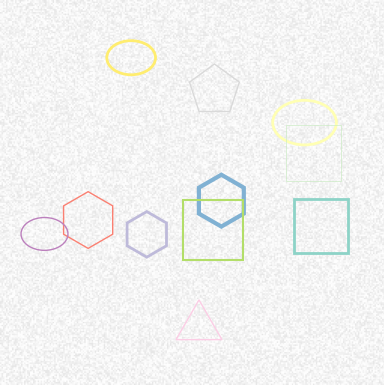[{"shape": "square", "thickness": 2, "radius": 0.35, "center": [0.834, 0.414]}, {"shape": "oval", "thickness": 2, "radius": 0.41, "center": [0.791, 0.682]}, {"shape": "hexagon", "thickness": 2, "radius": 0.3, "center": [0.381, 0.391]}, {"shape": "hexagon", "thickness": 1, "radius": 0.37, "center": [0.229, 0.428]}, {"shape": "hexagon", "thickness": 3, "radius": 0.34, "center": [0.575, 0.479]}, {"shape": "square", "thickness": 1.5, "radius": 0.39, "center": [0.553, 0.403]}, {"shape": "triangle", "thickness": 1, "radius": 0.34, "center": [0.517, 0.152]}, {"shape": "pentagon", "thickness": 1, "radius": 0.34, "center": [0.557, 0.766]}, {"shape": "oval", "thickness": 1, "radius": 0.3, "center": [0.116, 0.392]}, {"shape": "square", "thickness": 0.5, "radius": 0.36, "center": [0.814, 0.603]}, {"shape": "oval", "thickness": 2, "radius": 0.32, "center": [0.341, 0.85]}]